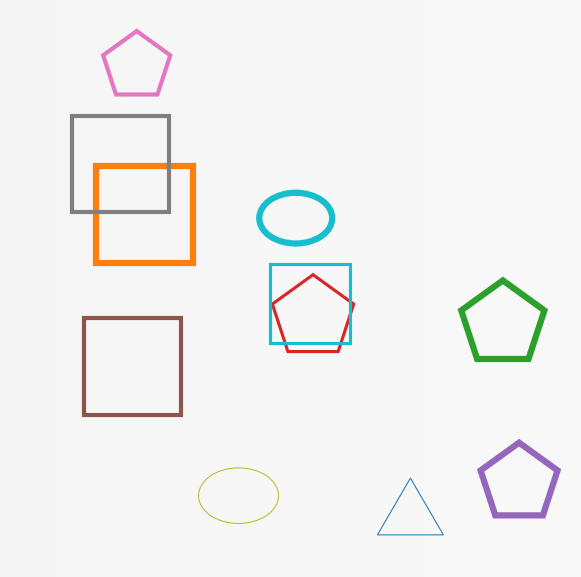[{"shape": "triangle", "thickness": 0.5, "radius": 0.33, "center": [0.706, 0.106]}, {"shape": "square", "thickness": 3, "radius": 0.42, "center": [0.249, 0.628]}, {"shape": "pentagon", "thickness": 3, "radius": 0.38, "center": [0.865, 0.438]}, {"shape": "pentagon", "thickness": 1.5, "radius": 0.37, "center": [0.539, 0.45]}, {"shape": "pentagon", "thickness": 3, "radius": 0.35, "center": [0.893, 0.163]}, {"shape": "square", "thickness": 2, "radius": 0.42, "center": [0.228, 0.364]}, {"shape": "pentagon", "thickness": 2, "radius": 0.3, "center": [0.235, 0.885]}, {"shape": "square", "thickness": 2, "radius": 0.42, "center": [0.208, 0.716]}, {"shape": "oval", "thickness": 0.5, "radius": 0.34, "center": [0.41, 0.141]}, {"shape": "square", "thickness": 1.5, "radius": 0.34, "center": [0.534, 0.474]}, {"shape": "oval", "thickness": 3, "radius": 0.31, "center": [0.509, 0.621]}]